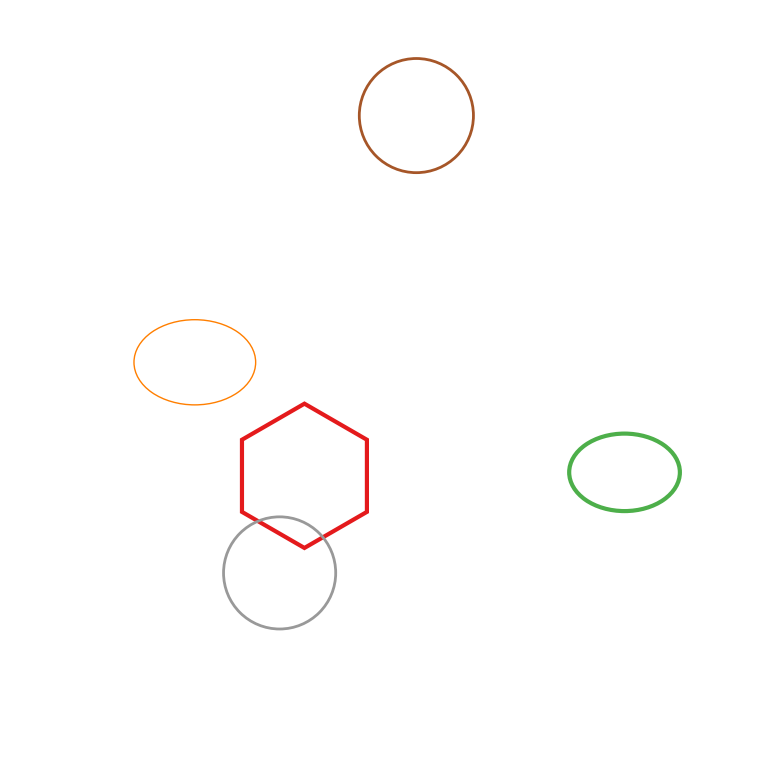[{"shape": "hexagon", "thickness": 1.5, "radius": 0.47, "center": [0.395, 0.382]}, {"shape": "oval", "thickness": 1.5, "radius": 0.36, "center": [0.811, 0.387]}, {"shape": "oval", "thickness": 0.5, "radius": 0.4, "center": [0.253, 0.529]}, {"shape": "circle", "thickness": 1, "radius": 0.37, "center": [0.541, 0.85]}, {"shape": "circle", "thickness": 1, "radius": 0.36, "center": [0.363, 0.256]}]